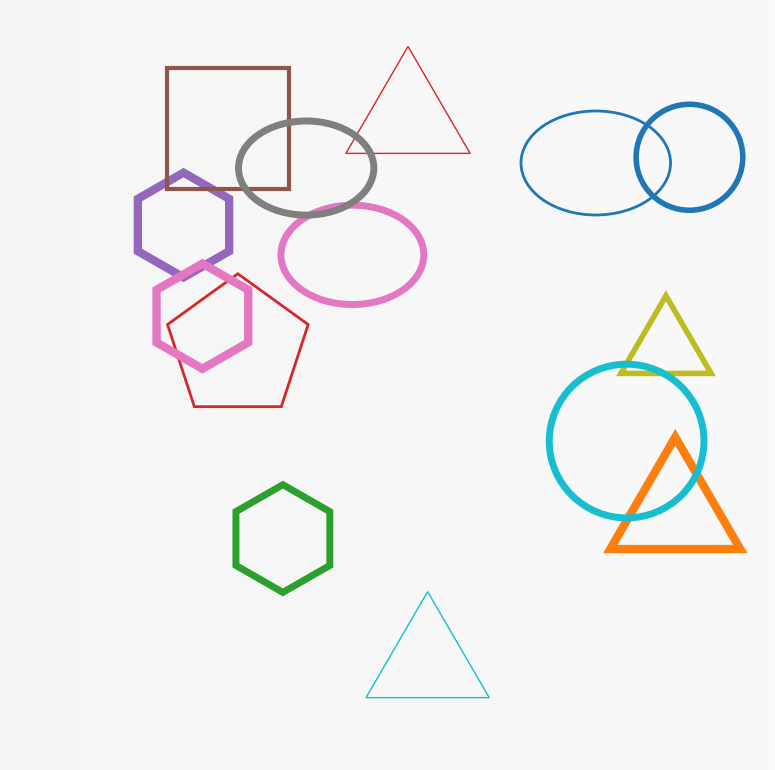[{"shape": "circle", "thickness": 2, "radius": 0.34, "center": [0.89, 0.796]}, {"shape": "oval", "thickness": 1, "radius": 0.48, "center": [0.769, 0.788]}, {"shape": "triangle", "thickness": 3, "radius": 0.48, "center": [0.871, 0.335]}, {"shape": "hexagon", "thickness": 2.5, "radius": 0.35, "center": [0.365, 0.301]}, {"shape": "triangle", "thickness": 0.5, "radius": 0.46, "center": [0.526, 0.847]}, {"shape": "pentagon", "thickness": 1, "radius": 0.48, "center": [0.307, 0.549]}, {"shape": "hexagon", "thickness": 3, "radius": 0.34, "center": [0.237, 0.708]}, {"shape": "square", "thickness": 1.5, "radius": 0.39, "center": [0.294, 0.833]}, {"shape": "oval", "thickness": 2.5, "radius": 0.46, "center": [0.455, 0.669]}, {"shape": "hexagon", "thickness": 3, "radius": 0.34, "center": [0.261, 0.589]}, {"shape": "oval", "thickness": 2.5, "radius": 0.44, "center": [0.395, 0.782]}, {"shape": "triangle", "thickness": 2, "radius": 0.34, "center": [0.859, 0.549]}, {"shape": "triangle", "thickness": 0.5, "radius": 0.46, "center": [0.552, 0.14]}, {"shape": "circle", "thickness": 2.5, "radius": 0.5, "center": [0.809, 0.427]}]